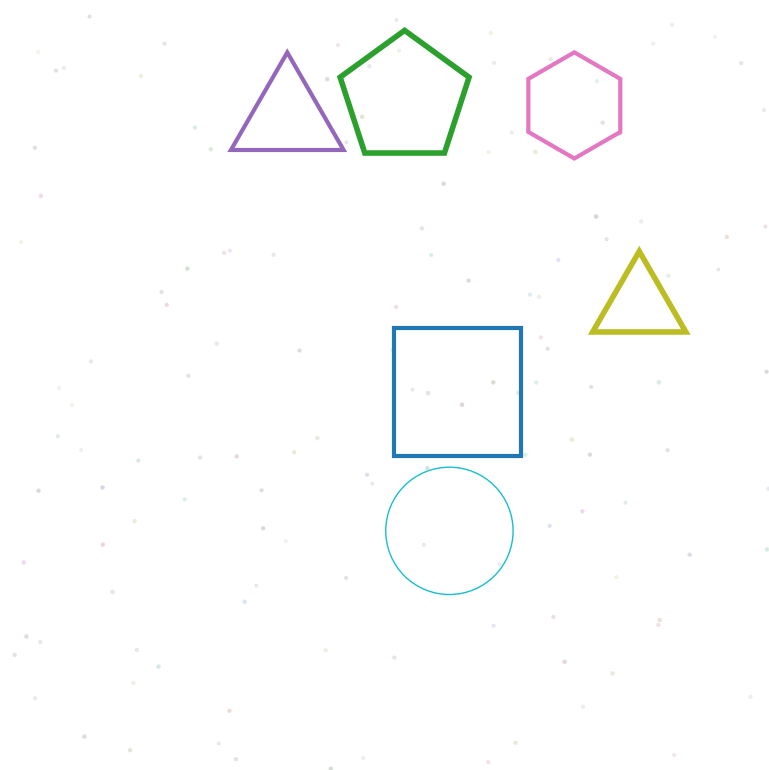[{"shape": "square", "thickness": 1.5, "radius": 0.41, "center": [0.595, 0.491]}, {"shape": "pentagon", "thickness": 2, "radius": 0.44, "center": [0.525, 0.872]}, {"shape": "triangle", "thickness": 1.5, "radius": 0.42, "center": [0.373, 0.847]}, {"shape": "hexagon", "thickness": 1.5, "radius": 0.34, "center": [0.746, 0.863]}, {"shape": "triangle", "thickness": 2, "radius": 0.35, "center": [0.83, 0.604]}, {"shape": "circle", "thickness": 0.5, "radius": 0.41, "center": [0.584, 0.311]}]